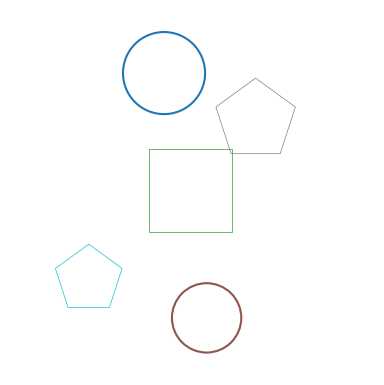[{"shape": "circle", "thickness": 1.5, "radius": 0.53, "center": [0.426, 0.81]}, {"shape": "square", "thickness": 0.5, "radius": 0.54, "center": [0.494, 0.506]}, {"shape": "circle", "thickness": 1.5, "radius": 0.45, "center": [0.537, 0.174]}, {"shape": "pentagon", "thickness": 0.5, "radius": 0.54, "center": [0.664, 0.689]}, {"shape": "pentagon", "thickness": 0.5, "radius": 0.46, "center": [0.231, 0.275]}]